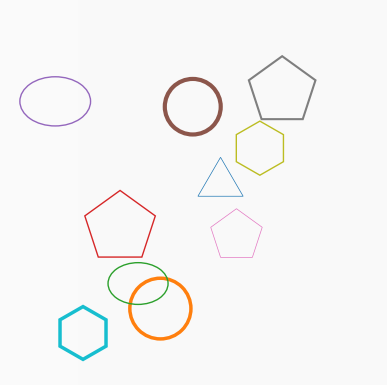[{"shape": "triangle", "thickness": 0.5, "radius": 0.34, "center": [0.569, 0.524]}, {"shape": "circle", "thickness": 2.5, "radius": 0.39, "center": [0.414, 0.199]}, {"shape": "oval", "thickness": 1, "radius": 0.39, "center": [0.356, 0.264]}, {"shape": "pentagon", "thickness": 1, "radius": 0.48, "center": [0.31, 0.41]}, {"shape": "oval", "thickness": 1, "radius": 0.46, "center": [0.142, 0.737]}, {"shape": "circle", "thickness": 3, "radius": 0.36, "center": [0.497, 0.723]}, {"shape": "pentagon", "thickness": 0.5, "radius": 0.35, "center": [0.61, 0.388]}, {"shape": "pentagon", "thickness": 1.5, "radius": 0.45, "center": [0.728, 0.764]}, {"shape": "hexagon", "thickness": 1, "radius": 0.35, "center": [0.671, 0.615]}, {"shape": "hexagon", "thickness": 2.5, "radius": 0.34, "center": [0.214, 0.135]}]